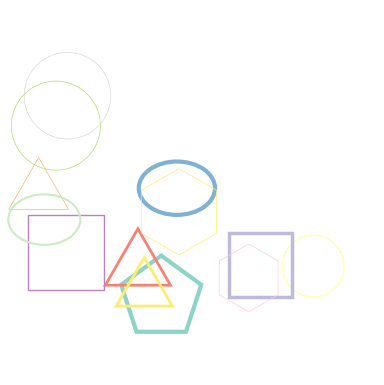[{"shape": "pentagon", "thickness": 3, "radius": 0.55, "center": [0.419, 0.227]}, {"shape": "circle", "thickness": 1, "radius": 0.4, "center": [0.813, 0.309]}, {"shape": "square", "thickness": 2.5, "radius": 0.41, "center": [0.676, 0.312]}, {"shape": "triangle", "thickness": 2, "radius": 0.49, "center": [0.358, 0.308]}, {"shape": "oval", "thickness": 3, "radius": 0.5, "center": [0.459, 0.511]}, {"shape": "triangle", "thickness": 0.5, "radius": 0.45, "center": [0.1, 0.501]}, {"shape": "circle", "thickness": 0.5, "radius": 0.58, "center": [0.145, 0.674]}, {"shape": "hexagon", "thickness": 0.5, "radius": 0.44, "center": [0.646, 0.278]}, {"shape": "circle", "thickness": 0.5, "radius": 0.56, "center": [0.175, 0.751]}, {"shape": "square", "thickness": 1, "radius": 0.49, "center": [0.171, 0.344]}, {"shape": "oval", "thickness": 1.5, "radius": 0.47, "center": [0.115, 0.43]}, {"shape": "hexagon", "thickness": 0.5, "radius": 0.56, "center": [0.465, 0.45]}, {"shape": "triangle", "thickness": 2, "radius": 0.42, "center": [0.375, 0.247]}]